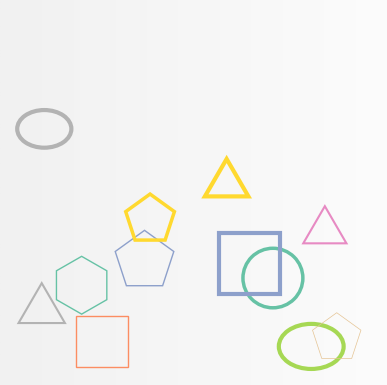[{"shape": "circle", "thickness": 2.5, "radius": 0.39, "center": [0.704, 0.278]}, {"shape": "hexagon", "thickness": 1, "radius": 0.38, "center": [0.211, 0.259]}, {"shape": "square", "thickness": 1, "radius": 0.33, "center": [0.263, 0.114]}, {"shape": "pentagon", "thickness": 1, "radius": 0.4, "center": [0.373, 0.322]}, {"shape": "square", "thickness": 3, "radius": 0.4, "center": [0.644, 0.316]}, {"shape": "triangle", "thickness": 1.5, "radius": 0.32, "center": [0.838, 0.4]}, {"shape": "oval", "thickness": 3, "radius": 0.42, "center": [0.803, 0.1]}, {"shape": "triangle", "thickness": 3, "radius": 0.32, "center": [0.585, 0.522]}, {"shape": "pentagon", "thickness": 2.5, "radius": 0.33, "center": [0.387, 0.43]}, {"shape": "pentagon", "thickness": 0.5, "radius": 0.33, "center": [0.869, 0.122]}, {"shape": "oval", "thickness": 3, "radius": 0.35, "center": [0.114, 0.665]}, {"shape": "triangle", "thickness": 1.5, "radius": 0.35, "center": [0.108, 0.195]}]